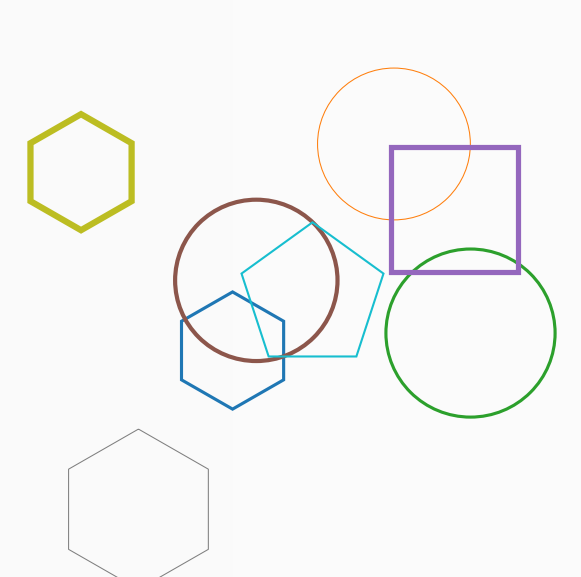[{"shape": "hexagon", "thickness": 1.5, "radius": 0.51, "center": [0.4, 0.392]}, {"shape": "circle", "thickness": 0.5, "radius": 0.66, "center": [0.678, 0.75]}, {"shape": "circle", "thickness": 1.5, "radius": 0.73, "center": [0.809, 0.422]}, {"shape": "square", "thickness": 2.5, "radius": 0.54, "center": [0.782, 0.636]}, {"shape": "circle", "thickness": 2, "radius": 0.7, "center": [0.441, 0.514]}, {"shape": "hexagon", "thickness": 0.5, "radius": 0.69, "center": [0.238, 0.117]}, {"shape": "hexagon", "thickness": 3, "radius": 0.5, "center": [0.139, 0.701]}, {"shape": "pentagon", "thickness": 1, "radius": 0.64, "center": [0.538, 0.486]}]